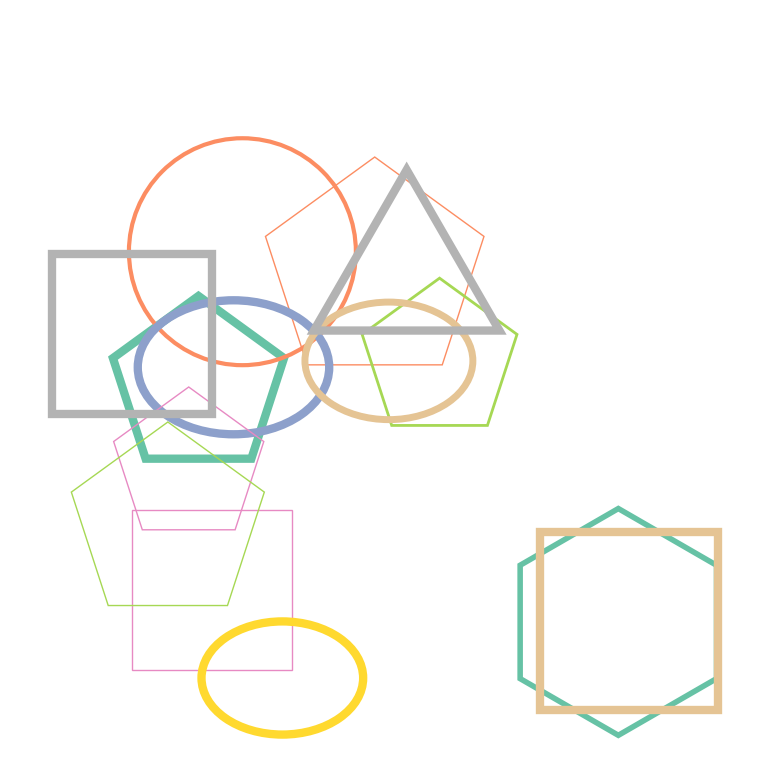[{"shape": "pentagon", "thickness": 3, "radius": 0.58, "center": [0.258, 0.499]}, {"shape": "hexagon", "thickness": 2, "radius": 0.74, "center": [0.803, 0.192]}, {"shape": "pentagon", "thickness": 0.5, "radius": 0.75, "center": [0.487, 0.647]}, {"shape": "circle", "thickness": 1.5, "radius": 0.74, "center": [0.315, 0.673]}, {"shape": "oval", "thickness": 3, "radius": 0.62, "center": [0.303, 0.523]}, {"shape": "square", "thickness": 0.5, "radius": 0.52, "center": [0.275, 0.234]}, {"shape": "pentagon", "thickness": 0.5, "radius": 0.51, "center": [0.245, 0.395]}, {"shape": "pentagon", "thickness": 0.5, "radius": 0.66, "center": [0.218, 0.32]}, {"shape": "pentagon", "thickness": 1, "radius": 0.53, "center": [0.571, 0.533]}, {"shape": "oval", "thickness": 3, "radius": 0.52, "center": [0.367, 0.119]}, {"shape": "oval", "thickness": 2.5, "radius": 0.55, "center": [0.505, 0.531]}, {"shape": "square", "thickness": 3, "radius": 0.58, "center": [0.816, 0.194]}, {"shape": "triangle", "thickness": 3, "radius": 0.7, "center": [0.528, 0.64]}, {"shape": "square", "thickness": 3, "radius": 0.52, "center": [0.172, 0.566]}]